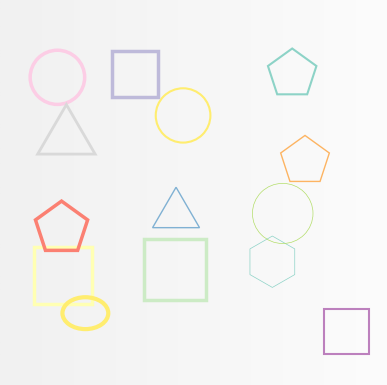[{"shape": "pentagon", "thickness": 1.5, "radius": 0.33, "center": [0.754, 0.808]}, {"shape": "hexagon", "thickness": 0.5, "radius": 0.33, "center": [0.703, 0.32]}, {"shape": "square", "thickness": 2.5, "radius": 0.37, "center": [0.163, 0.285]}, {"shape": "square", "thickness": 2.5, "radius": 0.3, "center": [0.349, 0.808]}, {"shape": "pentagon", "thickness": 2.5, "radius": 0.35, "center": [0.159, 0.407]}, {"shape": "triangle", "thickness": 1, "radius": 0.35, "center": [0.454, 0.444]}, {"shape": "pentagon", "thickness": 1, "radius": 0.33, "center": [0.787, 0.582]}, {"shape": "circle", "thickness": 0.5, "radius": 0.39, "center": [0.73, 0.446]}, {"shape": "circle", "thickness": 2.5, "radius": 0.35, "center": [0.148, 0.799]}, {"shape": "triangle", "thickness": 2, "radius": 0.43, "center": [0.171, 0.643]}, {"shape": "square", "thickness": 1.5, "radius": 0.29, "center": [0.894, 0.139]}, {"shape": "square", "thickness": 2.5, "radius": 0.4, "center": [0.451, 0.301]}, {"shape": "circle", "thickness": 1.5, "radius": 0.35, "center": [0.472, 0.7]}, {"shape": "oval", "thickness": 3, "radius": 0.3, "center": [0.22, 0.187]}]